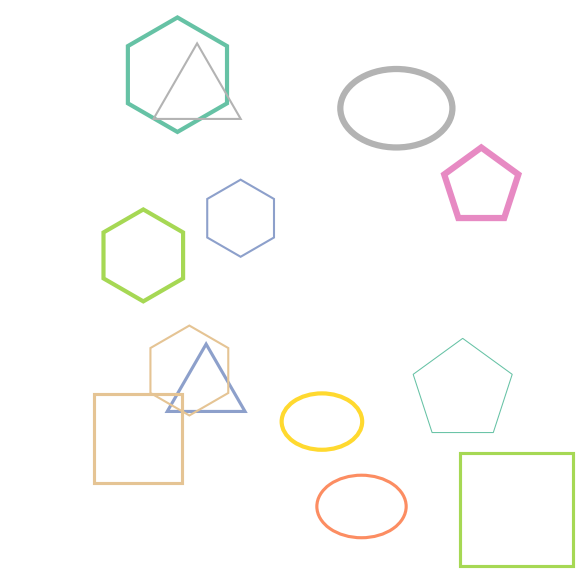[{"shape": "pentagon", "thickness": 0.5, "radius": 0.45, "center": [0.801, 0.323]}, {"shape": "hexagon", "thickness": 2, "radius": 0.5, "center": [0.307, 0.87]}, {"shape": "oval", "thickness": 1.5, "radius": 0.39, "center": [0.626, 0.122]}, {"shape": "triangle", "thickness": 1.5, "radius": 0.39, "center": [0.357, 0.326]}, {"shape": "hexagon", "thickness": 1, "radius": 0.33, "center": [0.417, 0.621]}, {"shape": "pentagon", "thickness": 3, "radius": 0.34, "center": [0.833, 0.676]}, {"shape": "hexagon", "thickness": 2, "radius": 0.4, "center": [0.248, 0.557]}, {"shape": "square", "thickness": 1.5, "radius": 0.49, "center": [0.894, 0.116]}, {"shape": "oval", "thickness": 2, "radius": 0.35, "center": [0.557, 0.269]}, {"shape": "hexagon", "thickness": 1, "radius": 0.39, "center": [0.328, 0.358]}, {"shape": "square", "thickness": 1.5, "radius": 0.38, "center": [0.238, 0.24]}, {"shape": "oval", "thickness": 3, "radius": 0.49, "center": [0.686, 0.812]}, {"shape": "triangle", "thickness": 1, "radius": 0.44, "center": [0.341, 0.837]}]